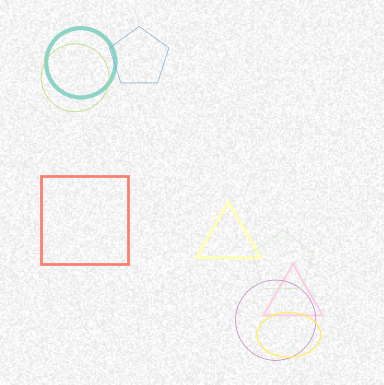[{"shape": "circle", "thickness": 3, "radius": 0.45, "center": [0.21, 0.837]}, {"shape": "triangle", "thickness": 2, "radius": 0.48, "center": [0.593, 0.379]}, {"shape": "square", "thickness": 2, "radius": 0.57, "center": [0.219, 0.428]}, {"shape": "pentagon", "thickness": 0.5, "radius": 0.41, "center": [0.362, 0.85]}, {"shape": "circle", "thickness": 0.5, "radius": 0.44, "center": [0.195, 0.798]}, {"shape": "triangle", "thickness": 1.5, "radius": 0.44, "center": [0.761, 0.225]}, {"shape": "circle", "thickness": 0.5, "radius": 0.52, "center": [0.716, 0.168]}, {"shape": "pentagon", "thickness": 0.5, "radius": 0.42, "center": [0.734, 0.318]}, {"shape": "oval", "thickness": 1, "radius": 0.41, "center": [0.75, 0.13]}]